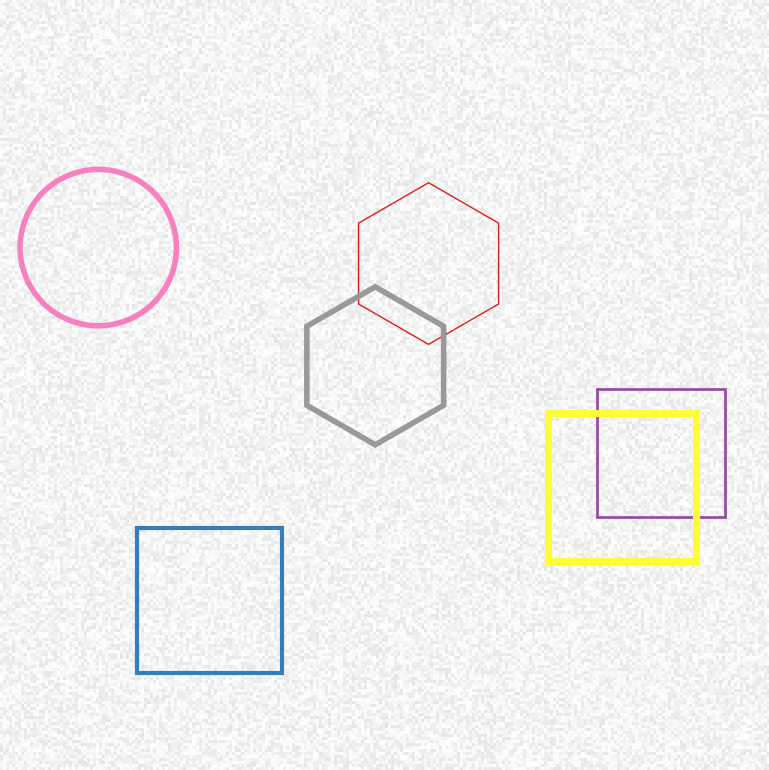[{"shape": "hexagon", "thickness": 0.5, "radius": 0.52, "center": [0.557, 0.658]}, {"shape": "square", "thickness": 1.5, "radius": 0.47, "center": [0.272, 0.22]}, {"shape": "square", "thickness": 1, "radius": 0.42, "center": [0.858, 0.412]}, {"shape": "square", "thickness": 2.5, "radius": 0.48, "center": [0.808, 0.368]}, {"shape": "circle", "thickness": 2, "radius": 0.51, "center": [0.128, 0.678]}, {"shape": "hexagon", "thickness": 2, "radius": 0.51, "center": [0.487, 0.525]}]